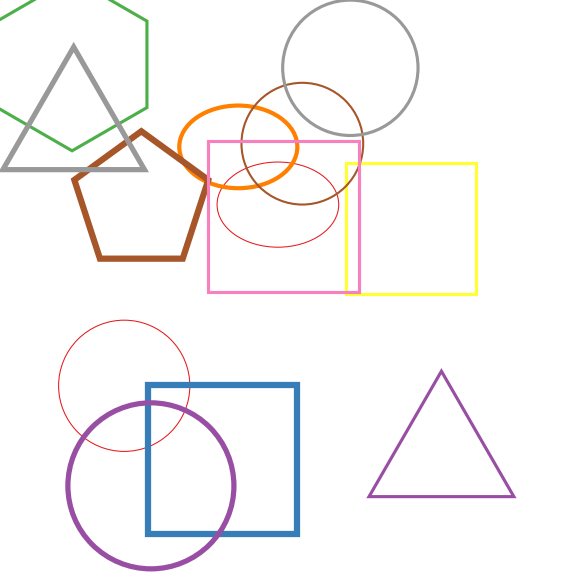[{"shape": "circle", "thickness": 0.5, "radius": 0.57, "center": [0.215, 0.331]}, {"shape": "oval", "thickness": 0.5, "radius": 0.53, "center": [0.481, 0.645]}, {"shape": "square", "thickness": 3, "radius": 0.64, "center": [0.386, 0.204]}, {"shape": "hexagon", "thickness": 1.5, "radius": 0.75, "center": [0.125, 0.888]}, {"shape": "triangle", "thickness": 1.5, "radius": 0.72, "center": [0.764, 0.212]}, {"shape": "circle", "thickness": 2.5, "radius": 0.72, "center": [0.261, 0.158]}, {"shape": "oval", "thickness": 2, "radius": 0.51, "center": [0.413, 0.745]}, {"shape": "square", "thickness": 1.5, "radius": 0.56, "center": [0.712, 0.603]}, {"shape": "circle", "thickness": 1, "radius": 0.53, "center": [0.524, 0.75]}, {"shape": "pentagon", "thickness": 3, "radius": 0.61, "center": [0.245, 0.65]}, {"shape": "square", "thickness": 1.5, "radius": 0.65, "center": [0.491, 0.624]}, {"shape": "triangle", "thickness": 2.5, "radius": 0.71, "center": [0.128, 0.776]}, {"shape": "circle", "thickness": 1.5, "radius": 0.59, "center": [0.607, 0.882]}]